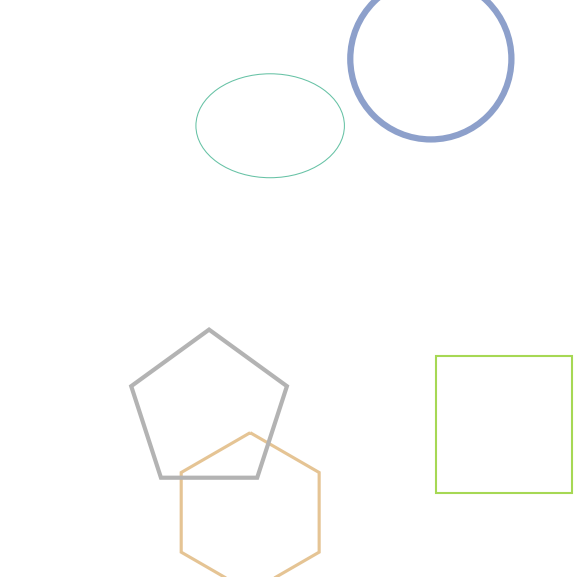[{"shape": "oval", "thickness": 0.5, "radius": 0.64, "center": [0.468, 0.781]}, {"shape": "circle", "thickness": 3, "radius": 0.7, "center": [0.746, 0.897]}, {"shape": "square", "thickness": 1, "radius": 0.59, "center": [0.873, 0.264]}, {"shape": "hexagon", "thickness": 1.5, "radius": 0.69, "center": [0.433, 0.112]}, {"shape": "pentagon", "thickness": 2, "radius": 0.71, "center": [0.362, 0.287]}]